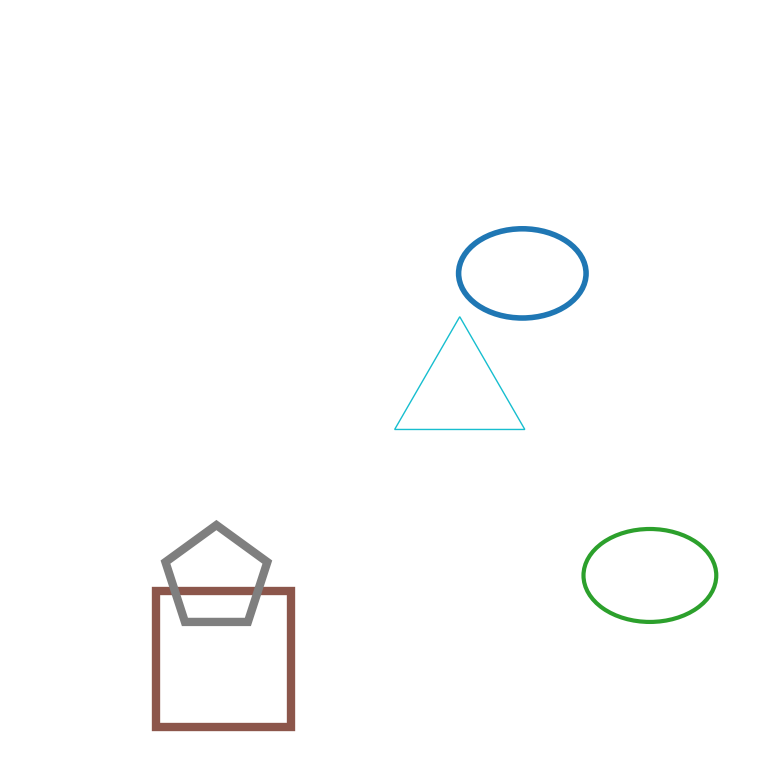[{"shape": "oval", "thickness": 2, "radius": 0.41, "center": [0.678, 0.645]}, {"shape": "oval", "thickness": 1.5, "radius": 0.43, "center": [0.844, 0.253]}, {"shape": "square", "thickness": 3, "radius": 0.44, "center": [0.29, 0.144]}, {"shape": "pentagon", "thickness": 3, "radius": 0.35, "center": [0.281, 0.249]}, {"shape": "triangle", "thickness": 0.5, "radius": 0.49, "center": [0.597, 0.491]}]